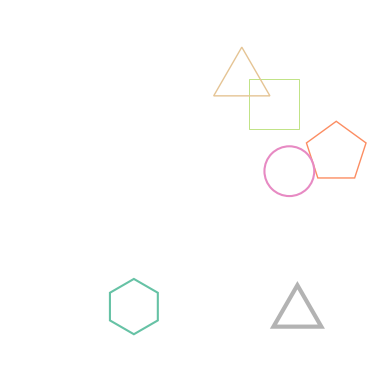[{"shape": "hexagon", "thickness": 1.5, "radius": 0.36, "center": [0.348, 0.204]}, {"shape": "pentagon", "thickness": 1, "radius": 0.41, "center": [0.873, 0.604]}, {"shape": "circle", "thickness": 1.5, "radius": 0.32, "center": [0.752, 0.555]}, {"shape": "square", "thickness": 0.5, "radius": 0.32, "center": [0.712, 0.73]}, {"shape": "triangle", "thickness": 1, "radius": 0.42, "center": [0.628, 0.793]}, {"shape": "triangle", "thickness": 3, "radius": 0.36, "center": [0.772, 0.187]}]